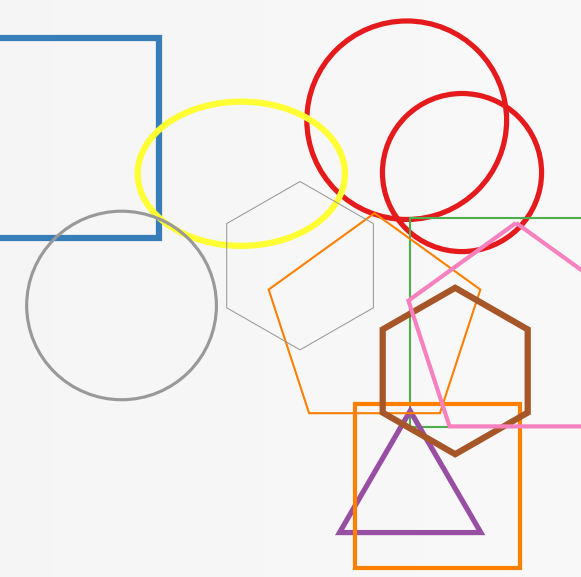[{"shape": "circle", "thickness": 2.5, "radius": 0.68, "center": [0.795, 0.7]}, {"shape": "circle", "thickness": 2.5, "radius": 0.86, "center": [0.7, 0.791]}, {"shape": "square", "thickness": 3, "radius": 0.87, "center": [0.1, 0.761]}, {"shape": "square", "thickness": 1, "radius": 0.91, "center": [0.886, 0.441]}, {"shape": "triangle", "thickness": 2.5, "radius": 0.7, "center": [0.706, 0.147]}, {"shape": "pentagon", "thickness": 1, "radius": 0.96, "center": [0.644, 0.439]}, {"shape": "square", "thickness": 2, "radius": 0.71, "center": [0.753, 0.157]}, {"shape": "oval", "thickness": 3, "radius": 0.89, "center": [0.415, 0.698]}, {"shape": "hexagon", "thickness": 3, "radius": 0.72, "center": [0.783, 0.357]}, {"shape": "pentagon", "thickness": 2, "radius": 0.97, "center": [0.888, 0.418]}, {"shape": "circle", "thickness": 1.5, "radius": 0.82, "center": [0.209, 0.47]}, {"shape": "hexagon", "thickness": 0.5, "radius": 0.73, "center": [0.516, 0.539]}]